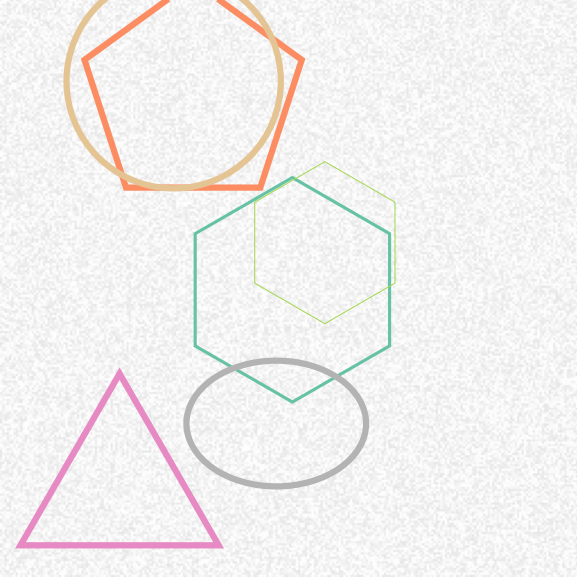[{"shape": "hexagon", "thickness": 1.5, "radius": 0.97, "center": [0.506, 0.497]}, {"shape": "pentagon", "thickness": 3, "radius": 0.99, "center": [0.334, 0.834]}, {"shape": "triangle", "thickness": 3, "radius": 0.99, "center": [0.207, 0.154]}, {"shape": "hexagon", "thickness": 0.5, "radius": 0.7, "center": [0.562, 0.579]}, {"shape": "circle", "thickness": 3, "radius": 0.93, "center": [0.301, 0.859]}, {"shape": "oval", "thickness": 3, "radius": 0.78, "center": [0.478, 0.266]}]